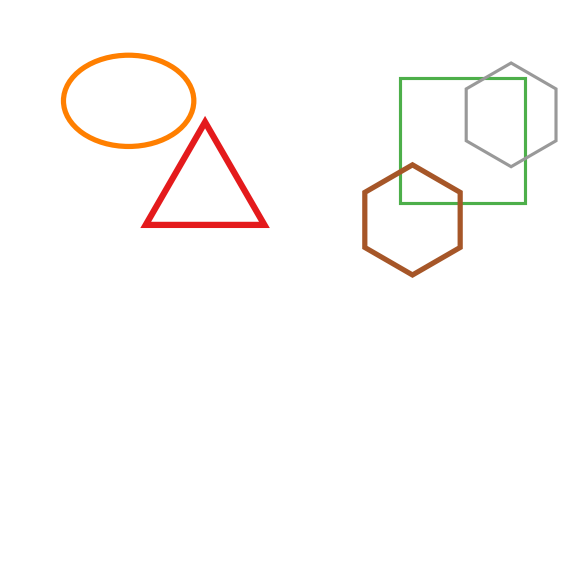[{"shape": "triangle", "thickness": 3, "radius": 0.59, "center": [0.355, 0.669]}, {"shape": "square", "thickness": 1.5, "radius": 0.54, "center": [0.801, 0.756]}, {"shape": "oval", "thickness": 2.5, "radius": 0.56, "center": [0.223, 0.825]}, {"shape": "hexagon", "thickness": 2.5, "radius": 0.48, "center": [0.714, 0.618]}, {"shape": "hexagon", "thickness": 1.5, "radius": 0.45, "center": [0.885, 0.8]}]